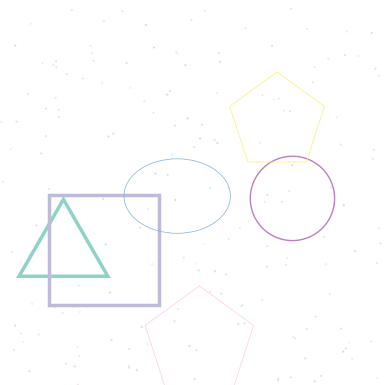[{"shape": "triangle", "thickness": 2.5, "radius": 0.67, "center": [0.165, 0.349]}, {"shape": "square", "thickness": 2.5, "radius": 0.72, "center": [0.27, 0.351]}, {"shape": "oval", "thickness": 0.5, "radius": 0.69, "center": [0.46, 0.491]}, {"shape": "pentagon", "thickness": 0.5, "radius": 0.74, "center": [0.518, 0.109]}, {"shape": "circle", "thickness": 1, "radius": 0.55, "center": [0.76, 0.485]}, {"shape": "pentagon", "thickness": 0.5, "radius": 0.65, "center": [0.72, 0.684]}]